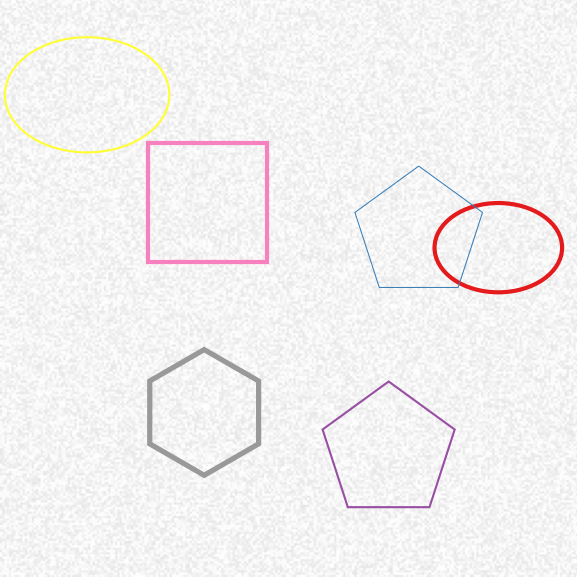[{"shape": "oval", "thickness": 2, "radius": 0.55, "center": [0.863, 0.57]}, {"shape": "pentagon", "thickness": 0.5, "radius": 0.58, "center": [0.725, 0.595]}, {"shape": "pentagon", "thickness": 1, "radius": 0.6, "center": [0.673, 0.218]}, {"shape": "oval", "thickness": 1, "radius": 0.71, "center": [0.151, 0.835]}, {"shape": "square", "thickness": 2, "radius": 0.52, "center": [0.359, 0.648]}, {"shape": "hexagon", "thickness": 2.5, "radius": 0.54, "center": [0.354, 0.285]}]